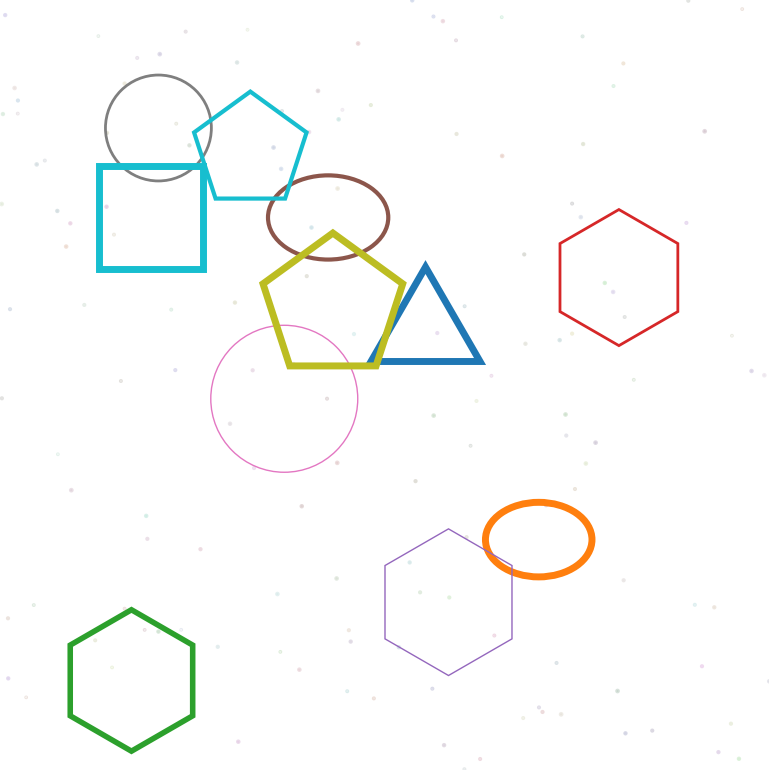[{"shape": "triangle", "thickness": 2.5, "radius": 0.41, "center": [0.553, 0.571]}, {"shape": "oval", "thickness": 2.5, "radius": 0.35, "center": [0.7, 0.299]}, {"shape": "hexagon", "thickness": 2, "radius": 0.46, "center": [0.171, 0.116]}, {"shape": "hexagon", "thickness": 1, "radius": 0.44, "center": [0.804, 0.64]}, {"shape": "hexagon", "thickness": 0.5, "radius": 0.48, "center": [0.582, 0.218]}, {"shape": "oval", "thickness": 1.5, "radius": 0.39, "center": [0.426, 0.718]}, {"shape": "circle", "thickness": 0.5, "radius": 0.48, "center": [0.369, 0.482]}, {"shape": "circle", "thickness": 1, "radius": 0.34, "center": [0.206, 0.834]}, {"shape": "pentagon", "thickness": 2.5, "radius": 0.48, "center": [0.432, 0.602]}, {"shape": "pentagon", "thickness": 1.5, "radius": 0.38, "center": [0.325, 0.804]}, {"shape": "square", "thickness": 2.5, "radius": 0.34, "center": [0.196, 0.718]}]